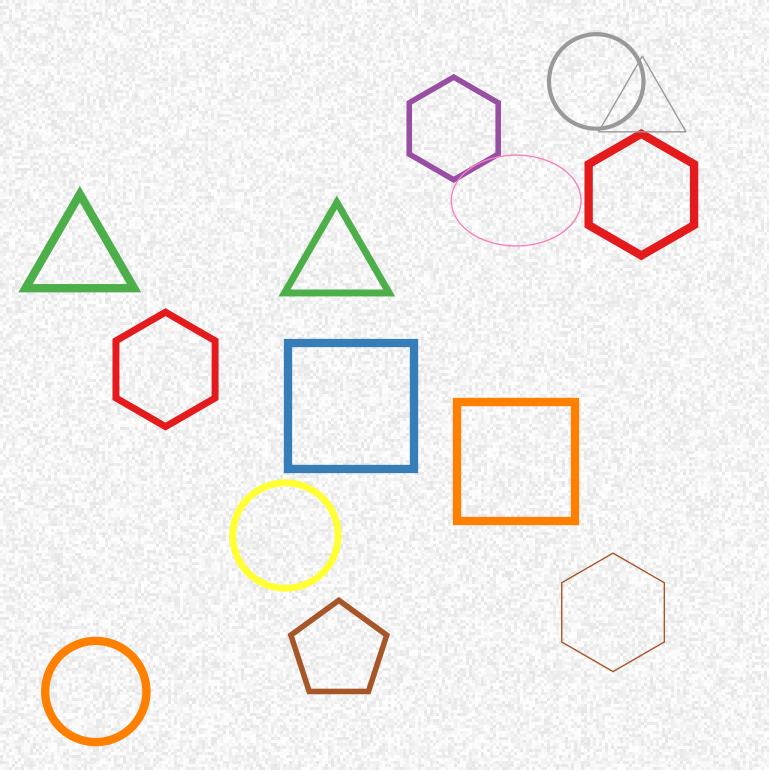[{"shape": "hexagon", "thickness": 2.5, "radius": 0.37, "center": [0.215, 0.52]}, {"shape": "hexagon", "thickness": 3, "radius": 0.4, "center": [0.833, 0.747]}, {"shape": "square", "thickness": 3, "radius": 0.41, "center": [0.456, 0.473]}, {"shape": "triangle", "thickness": 3, "radius": 0.41, "center": [0.104, 0.666]}, {"shape": "triangle", "thickness": 2.5, "radius": 0.39, "center": [0.437, 0.659]}, {"shape": "hexagon", "thickness": 2, "radius": 0.33, "center": [0.589, 0.833]}, {"shape": "square", "thickness": 3, "radius": 0.38, "center": [0.67, 0.4]}, {"shape": "circle", "thickness": 3, "radius": 0.33, "center": [0.124, 0.102]}, {"shape": "circle", "thickness": 2.5, "radius": 0.34, "center": [0.371, 0.305]}, {"shape": "pentagon", "thickness": 2, "radius": 0.33, "center": [0.44, 0.155]}, {"shape": "hexagon", "thickness": 0.5, "radius": 0.38, "center": [0.796, 0.205]}, {"shape": "oval", "thickness": 0.5, "radius": 0.42, "center": [0.67, 0.74]}, {"shape": "triangle", "thickness": 0.5, "radius": 0.33, "center": [0.834, 0.862]}, {"shape": "circle", "thickness": 1.5, "radius": 0.31, "center": [0.774, 0.894]}]